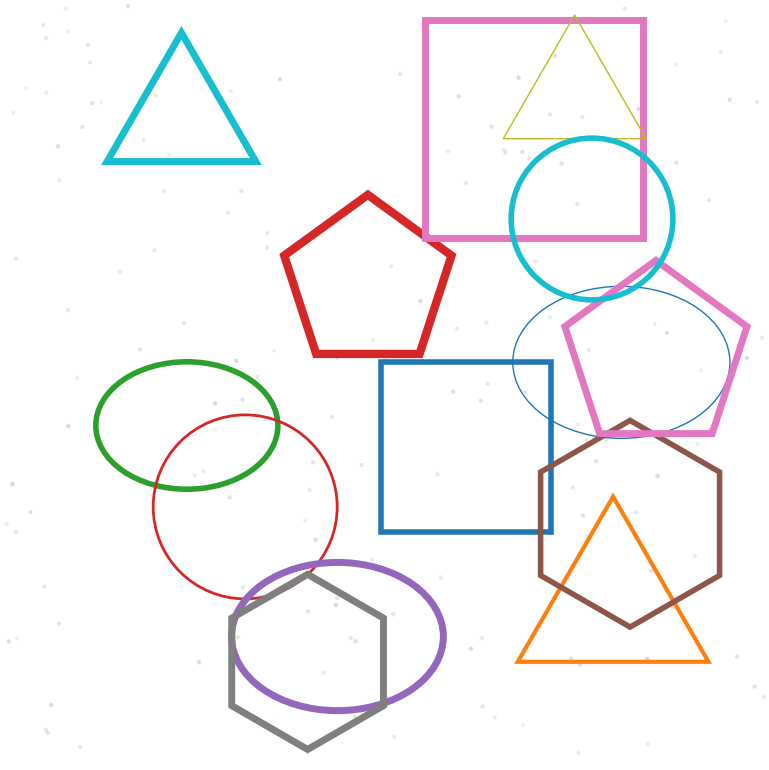[{"shape": "square", "thickness": 2, "radius": 0.55, "center": [0.605, 0.419]}, {"shape": "oval", "thickness": 0.5, "radius": 0.71, "center": [0.807, 0.529]}, {"shape": "triangle", "thickness": 1.5, "radius": 0.72, "center": [0.796, 0.212]}, {"shape": "oval", "thickness": 2, "radius": 0.59, "center": [0.243, 0.447]}, {"shape": "pentagon", "thickness": 3, "radius": 0.57, "center": [0.478, 0.633]}, {"shape": "circle", "thickness": 1, "radius": 0.6, "center": [0.318, 0.342]}, {"shape": "oval", "thickness": 2.5, "radius": 0.69, "center": [0.438, 0.173]}, {"shape": "hexagon", "thickness": 2, "radius": 0.67, "center": [0.818, 0.32]}, {"shape": "square", "thickness": 2.5, "radius": 0.71, "center": [0.694, 0.832]}, {"shape": "pentagon", "thickness": 2.5, "radius": 0.62, "center": [0.852, 0.537]}, {"shape": "hexagon", "thickness": 2.5, "radius": 0.57, "center": [0.399, 0.14]}, {"shape": "triangle", "thickness": 0.5, "radius": 0.54, "center": [0.746, 0.873]}, {"shape": "triangle", "thickness": 2.5, "radius": 0.56, "center": [0.236, 0.846]}, {"shape": "circle", "thickness": 2, "radius": 0.53, "center": [0.769, 0.716]}]